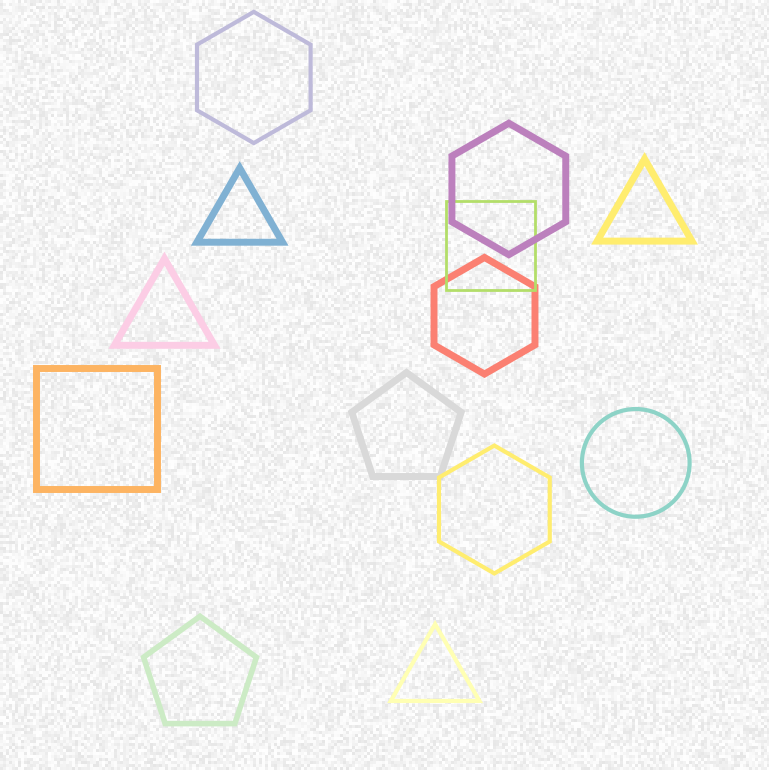[{"shape": "circle", "thickness": 1.5, "radius": 0.35, "center": [0.826, 0.399]}, {"shape": "triangle", "thickness": 1.5, "radius": 0.33, "center": [0.565, 0.123]}, {"shape": "hexagon", "thickness": 1.5, "radius": 0.43, "center": [0.33, 0.899]}, {"shape": "hexagon", "thickness": 2.5, "radius": 0.38, "center": [0.629, 0.59]}, {"shape": "triangle", "thickness": 2.5, "radius": 0.32, "center": [0.311, 0.718]}, {"shape": "square", "thickness": 2.5, "radius": 0.39, "center": [0.125, 0.443]}, {"shape": "square", "thickness": 1, "radius": 0.29, "center": [0.637, 0.682]}, {"shape": "triangle", "thickness": 2.5, "radius": 0.38, "center": [0.214, 0.589]}, {"shape": "pentagon", "thickness": 2.5, "radius": 0.37, "center": [0.528, 0.442]}, {"shape": "hexagon", "thickness": 2.5, "radius": 0.43, "center": [0.661, 0.755]}, {"shape": "pentagon", "thickness": 2, "radius": 0.39, "center": [0.26, 0.123]}, {"shape": "triangle", "thickness": 2.5, "radius": 0.36, "center": [0.837, 0.722]}, {"shape": "hexagon", "thickness": 1.5, "radius": 0.42, "center": [0.642, 0.338]}]